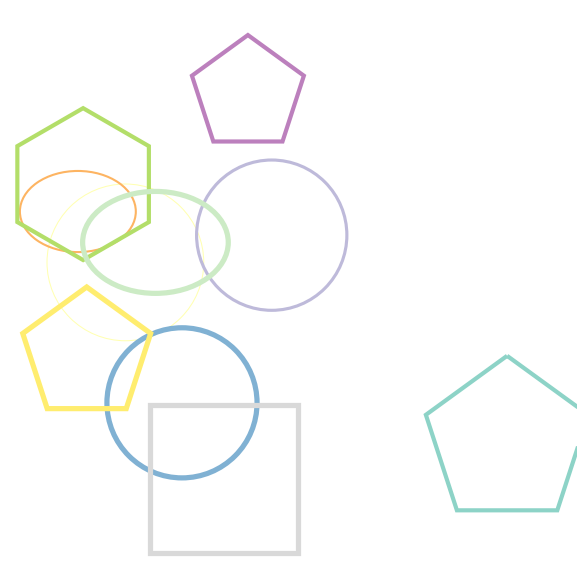[{"shape": "pentagon", "thickness": 2, "radius": 0.74, "center": [0.878, 0.235]}, {"shape": "circle", "thickness": 0.5, "radius": 0.68, "center": [0.217, 0.545]}, {"shape": "circle", "thickness": 1.5, "radius": 0.65, "center": [0.471, 0.592]}, {"shape": "circle", "thickness": 2.5, "radius": 0.65, "center": [0.315, 0.302]}, {"shape": "oval", "thickness": 1, "radius": 0.5, "center": [0.135, 0.633]}, {"shape": "hexagon", "thickness": 2, "radius": 0.66, "center": [0.144, 0.68]}, {"shape": "square", "thickness": 2.5, "radius": 0.64, "center": [0.388, 0.17]}, {"shape": "pentagon", "thickness": 2, "radius": 0.51, "center": [0.429, 0.837]}, {"shape": "oval", "thickness": 2.5, "radius": 0.63, "center": [0.269, 0.579]}, {"shape": "pentagon", "thickness": 2.5, "radius": 0.58, "center": [0.15, 0.386]}]